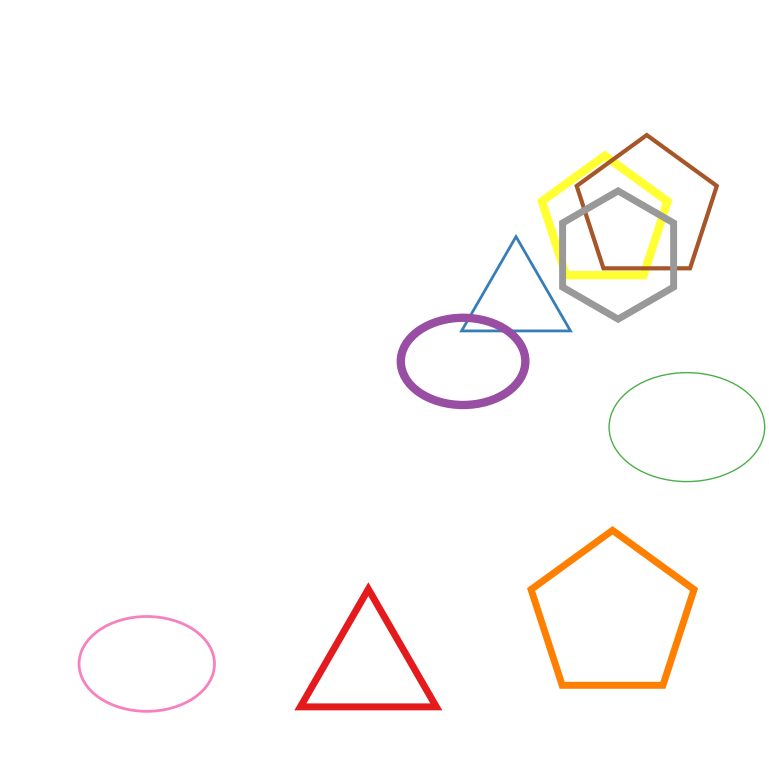[{"shape": "triangle", "thickness": 2.5, "radius": 0.51, "center": [0.478, 0.133]}, {"shape": "triangle", "thickness": 1, "radius": 0.41, "center": [0.67, 0.611]}, {"shape": "oval", "thickness": 0.5, "radius": 0.51, "center": [0.892, 0.445]}, {"shape": "oval", "thickness": 3, "radius": 0.4, "center": [0.601, 0.531]}, {"shape": "pentagon", "thickness": 2.5, "radius": 0.56, "center": [0.796, 0.2]}, {"shape": "pentagon", "thickness": 3, "radius": 0.43, "center": [0.785, 0.712]}, {"shape": "pentagon", "thickness": 1.5, "radius": 0.48, "center": [0.84, 0.729]}, {"shape": "oval", "thickness": 1, "radius": 0.44, "center": [0.191, 0.138]}, {"shape": "hexagon", "thickness": 2.5, "radius": 0.42, "center": [0.803, 0.669]}]